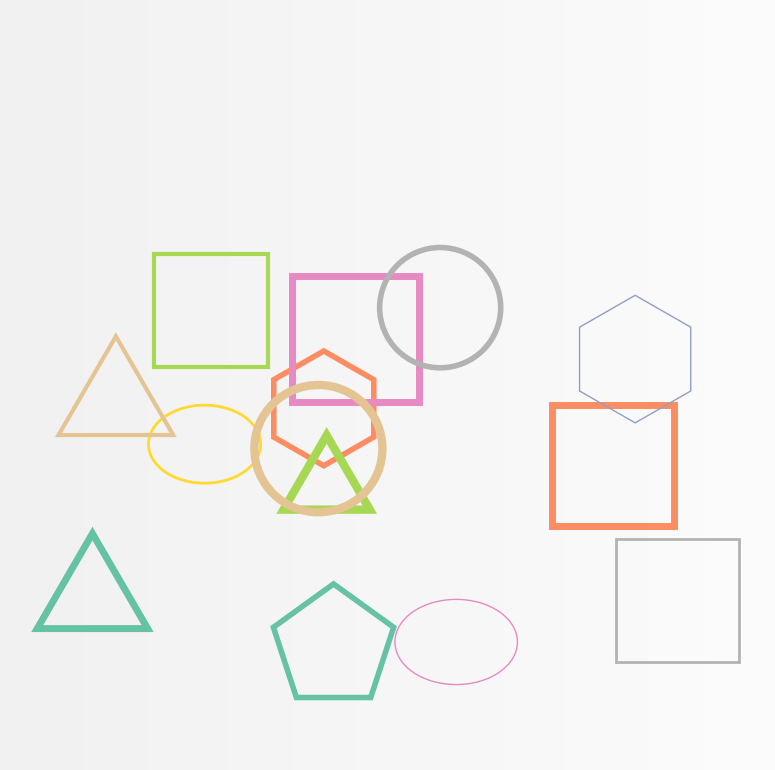[{"shape": "triangle", "thickness": 2.5, "radius": 0.41, "center": [0.119, 0.225]}, {"shape": "pentagon", "thickness": 2, "radius": 0.41, "center": [0.43, 0.16]}, {"shape": "hexagon", "thickness": 2, "radius": 0.37, "center": [0.418, 0.47]}, {"shape": "square", "thickness": 2.5, "radius": 0.39, "center": [0.791, 0.396]}, {"shape": "hexagon", "thickness": 0.5, "radius": 0.41, "center": [0.82, 0.534]}, {"shape": "square", "thickness": 2.5, "radius": 0.41, "center": [0.459, 0.56]}, {"shape": "oval", "thickness": 0.5, "radius": 0.4, "center": [0.589, 0.166]}, {"shape": "square", "thickness": 1.5, "radius": 0.37, "center": [0.272, 0.597]}, {"shape": "triangle", "thickness": 3, "radius": 0.32, "center": [0.422, 0.37]}, {"shape": "oval", "thickness": 1, "radius": 0.36, "center": [0.264, 0.423]}, {"shape": "circle", "thickness": 3, "radius": 0.41, "center": [0.411, 0.417]}, {"shape": "triangle", "thickness": 1.5, "radius": 0.43, "center": [0.15, 0.478]}, {"shape": "square", "thickness": 1, "radius": 0.4, "center": [0.874, 0.22]}, {"shape": "circle", "thickness": 2, "radius": 0.39, "center": [0.568, 0.6]}]